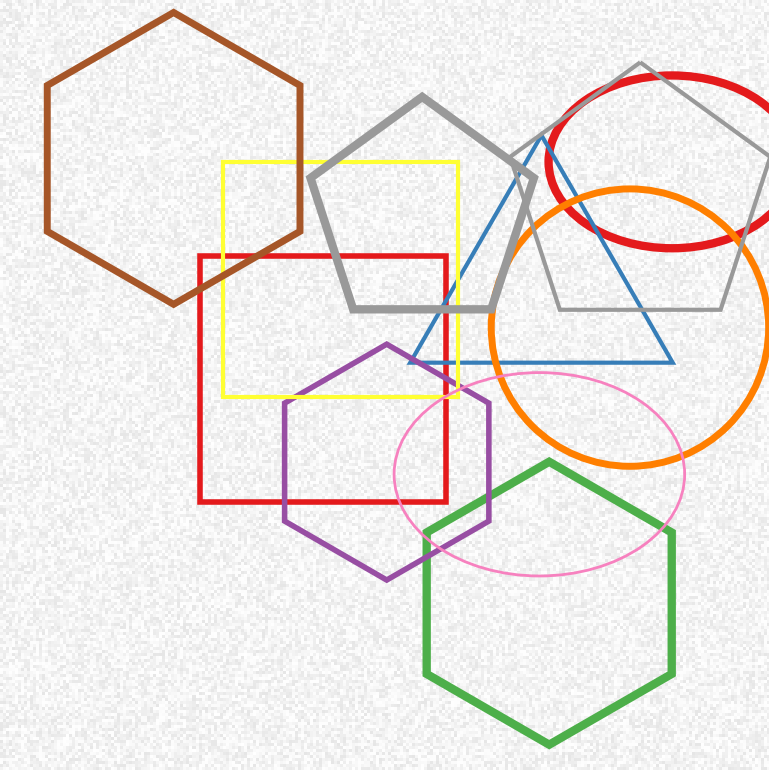[{"shape": "square", "thickness": 2, "radius": 0.8, "center": [0.42, 0.508]}, {"shape": "oval", "thickness": 3, "radius": 0.8, "center": [0.873, 0.79]}, {"shape": "triangle", "thickness": 1.5, "radius": 0.98, "center": [0.703, 0.627]}, {"shape": "hexagon", "thickness": 3, "radius": 0.92, "center": [0.713, 0.217]}, {"shape": "hexagon", "thickness": 2, "radius": 0.77, "center": [0.502, 0.4]}, {"shape": "circle", "thickness": 2.5, "radius": 0.9, "center": [0.818, 0.575]}, {"shape": "square", "thickness": 1.5, "radius": 0.76, "center": [0.442, 0.637]}, {"shape": "hexagon", "thickness": 2.5, "radius": 0.95, "center": [0.225, 0.794]}, {"shape": "oval", "thickness": 1, "radius": 0.94, "center": [0.7, 0.384]}, {"shape": "pentagon", "thickness": 3, "radius": 0.76, "center": [0.548, 0.722]}, {"shape": "pentagon", "thickness": 1.5, "radius": 0.89, "center": [0.831, 0.741]}]